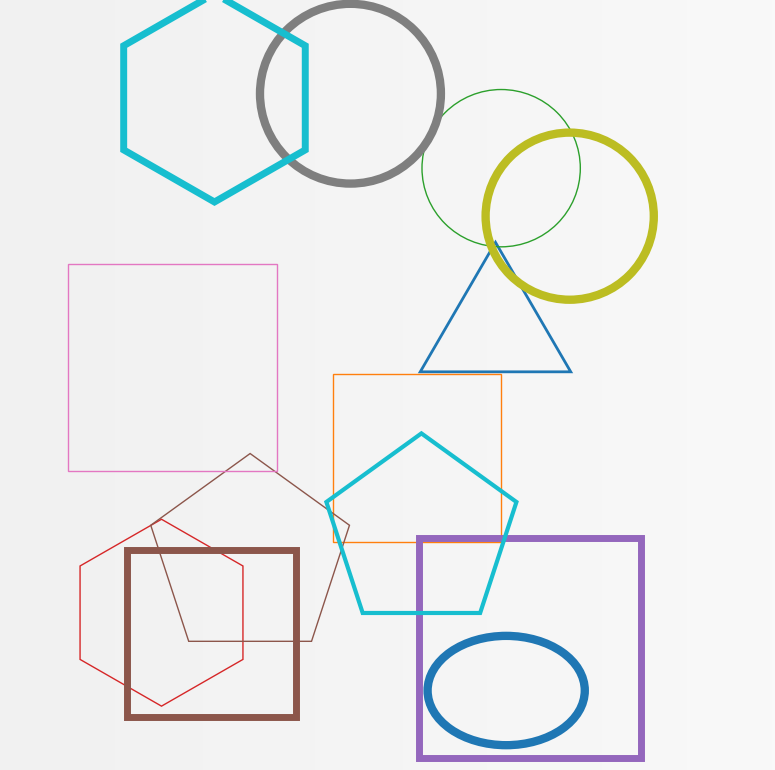[{"shape": "triangle", "thickness": 1, "radius": 0.56, "center": [0.639, 0.573]}, {"shape": "oval", "thickness": 3, "radius": 0.51, "center": [0.653, 0.103]}, {"shape": "square", "thickness": 0.5, "radius": 0.54, "center": [0.538, 0.405]}, {"shape": "circle", "thickness": 0.5, "radius": 0.51, "center": [0.647, 0.782]}, {"shape": "hexagon", "thickness": 0.5, "radius": 0.61, "center": [0.208, 0.204]}, {"shape": "square", "thickness": 2.5, "radius": 0.72, "center": [0.684, 0.158]}, {"shape": "pentagon", "thickness": 0.5, "radius": 0.67, "center": [0.323, 0.276]}, {"shape": "square", "thickness": 2.5, "radius": 0.54, "center": [0.273, 0.177]}, {"shape": "square", "thickness": 0.5, "radius": 0.67, "center": [0.223, 0.523]}, {"shape": "circle", "thickness": 3, "radius": 0.58, "center": [0.452, 0.878]}, {"shape": "circle", "thickness": 3, "radius": 0.54, "center": [0.735, 0.719]}, {"shape": "hexagon", "thickness": 2.5, "radius": 0.68, "center": [0.277, 0.873]}, {"shape": "pentagon", "thickness": 1.5, "radius": 0.64, "center": [0.544, 0.308]}]